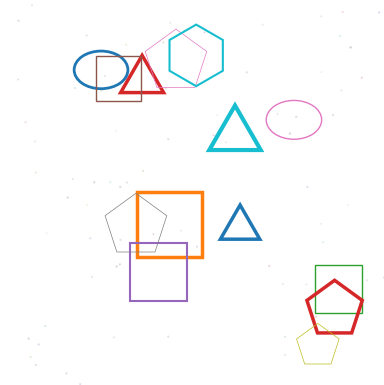[{"shape": "triangle", "thickness": 2.5, "radius": 0.3, "center": [0.624, 0.408]}, {"shape": "oval", "thickness": 2, "radius": 0.35, "center": [0.262, 0.818]}, {"shape": "square", "thickness": 2.5, "radius": 0.42, "center": [0.441, 0.418]}, {"shape": "square", "thickness": 1, "radius": 0.31, "center": [0.879, 0.25]}, {"shape": "pentagon", "thickness": 2.5, "radius": 0.38, "center": [0.869, 0.196]}, {"shape": "triangle", "thickness": 2.5, "radius": 0.32, "center": [0.369, 0.792]}, {"shape": "square", "thickness": 1.5, "radius": 0.37, "center": [0.411, 0.293]}, {"shape": "square", "thickness": 1, "radius": 0.3, "center": [0.307, 0.796]}, {"shape": "pentagon", "thickness": 0.5, "radius": 0.42, "center": [0.457, 0.84]}, {"shape": "oval", "thickness": 1, "radius": 0.36, "center": [0.763, 0.689]}, {"shape": "pentagon", "thickness": 0.5, "radius": 0.42, "center": [0.353, 0.414]}, {"shape": "pentagon", "thickness": 0.5, "radius": 0.29, "center": [0.826, 0.102]}, {"shape": "triangle", "thickness": 3, "radius": 0.39, "center": [0.61, 0.649]}, {"shape": "hexagon", "thickness": 1.5, "radius": 0.4, "center": [0.51, 0.856]}]